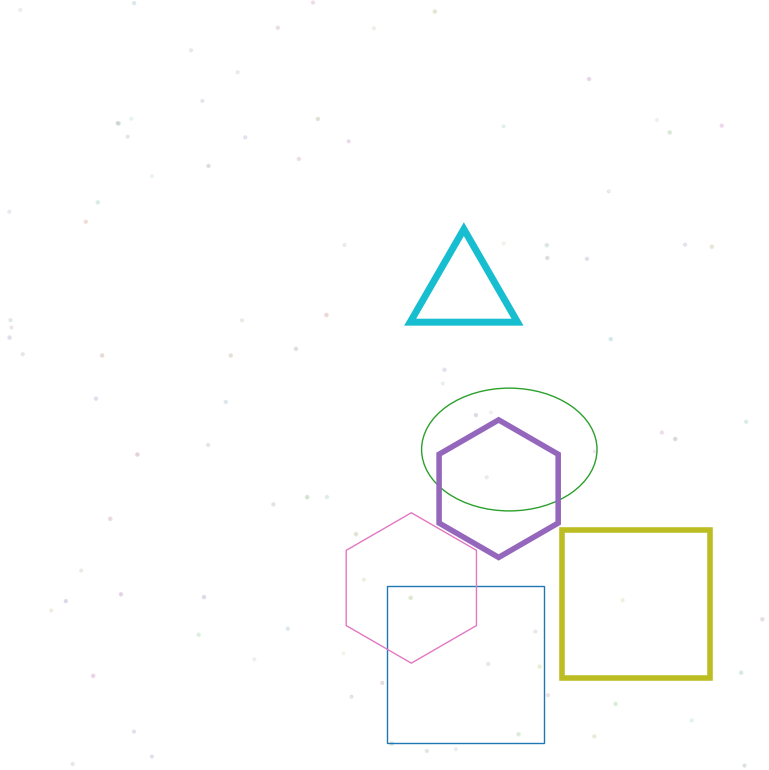[{"shape": "square", "thickness": 0.5, "radius": 0.51, "center": [0.605, 0.137]}, {"shape": "oval", "thickness": 0.5, "radius": 0.57, "center": [0.661, 0.416]}, {"shape": "hexagon", "thickness": 2, "radius": 0.45, "center": [0.648, 0.365]}, {"shape": "hexagon", "thickness": 0.5, "radius": 0.49, "center": [0.534, 0.236]}, {"shape": "square", "thickness": 2, "radius": 0.48, "center": [0.826, 0.215]}, {"shape": "triangle", "thickness": 2.5, "radius": 0.4, "center": [0.602, 0.622]}]